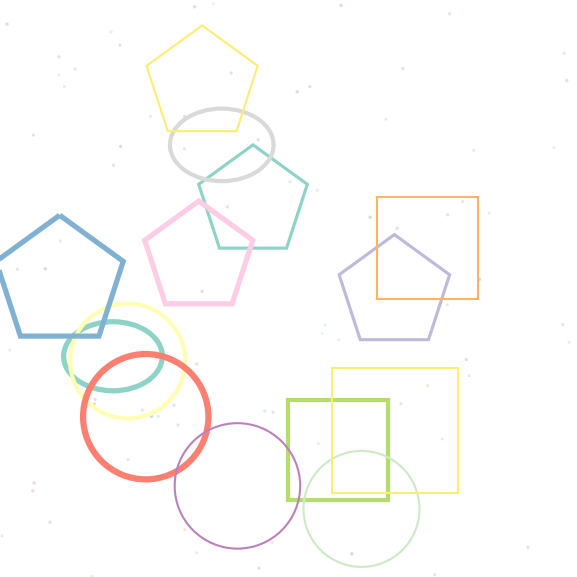[{"shape": "oval", "thickness": 2.5, "radius": 0.43, "center": [0.196, 0.382]}, {"shape": "pentagon", "thickness": 1.5, "radius": 0.49, "center": [0.438, 0.649]}, {"shape": "circle", "thickness": 2, "radius": 0.5, "center": [0.221, 0.374]}, {"shape": "pentagon", "thickness": 1.5, "radius": 0.5, "center": [0.683, 0.492]}, {"shape": "circle", "thickness": 3, "radius": 0.54, "center": [0.252, 0.278]}, {"shape": "pentagon", "thickness": 2.5, "radius": 0.58, "center": [0.103, 0.511]}, {"shape": "square", "thickness": 1, "radius": 0.44, "center": [0.741, 0.57]}, {"shape": "square", "thickness": 2, "radius": 0.43, "center": [0.585, 0.22]}, {"shape": "pentagon", "thickness": 2.5, "radius": 0.49, "center": [0.344, 0.553]}, {"shape": "oval", "thickness": 2, "radius": 0.45, "center": [0.384, 0.748]}, {"shape": "circle", "thickness": 1, "radius": 0.54, "center": [0.411, 0.158]}, {"shape": "circle", "thickness": 1, "radius": 0.5, "center": [0.626, 0.118]}, {"shape": "square", "thickness": 1, "radius": 0.54, "center": [0.684, 0.254]}, {"shape": "pentagon", "thickness": 1, "radius": 0.51, "center": [0.35, 0.854]}]